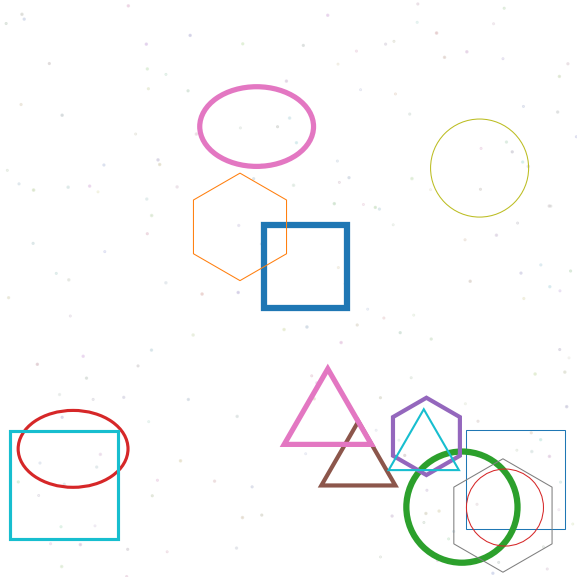[{"shape": "square", "thickness": 0.5, "radius": 0.43, "center": [0.892, 0.169]}, {"shape": "square", "thickness": 3, "radius": 0.36, "center": [0.529, 0.538]}, {"shape": "hexagon", "thickness": 0.5, "radius": 0.47, "center": [0.416, 0.606]}, {"shape": "circle", "thickness": 3, "radius": 0.48, "center": [0.8, 0.121]}, {"shape": "oval", "thickness": 1.5, "radius": 0.48, "center": [0.127, 0.222]}, {"shape": "circle", "thickness": 0.5, "radius": 0.33, "center": [0.874, 0.12]}, {"shape": "hexagon", "thickness": 2, "radius": 0.33, "center": [0.738, 0.243]}, {"shape": "triangle", "thickness": 2, "radius": 0.37, "center": [0.621, 0.195]}, {"shape": "oval", "thickness": 2.5, "radius": 0.49, "center": [0.444, 0.78]}, {"shape": "triangle", "thickness": 2.5, "radius": 0.44, "center": [0.568, 0.273]}, {"shape": "hexagon", "thickness": 0.5, "radius": 0.49, "center": [0.871, 0.107]}, {"shape": "circle", "thickness": 0.5, "radius": 0.42, "center": [0.83, 0.708]}, {"shape": "triangle", "thickness": 1, "radius": 0.35, "center": [0.734, 0.22]}, {"shape": "square", "thickness": 1.5, "radius": 0.47, "center": [0.111, 0.159]}]